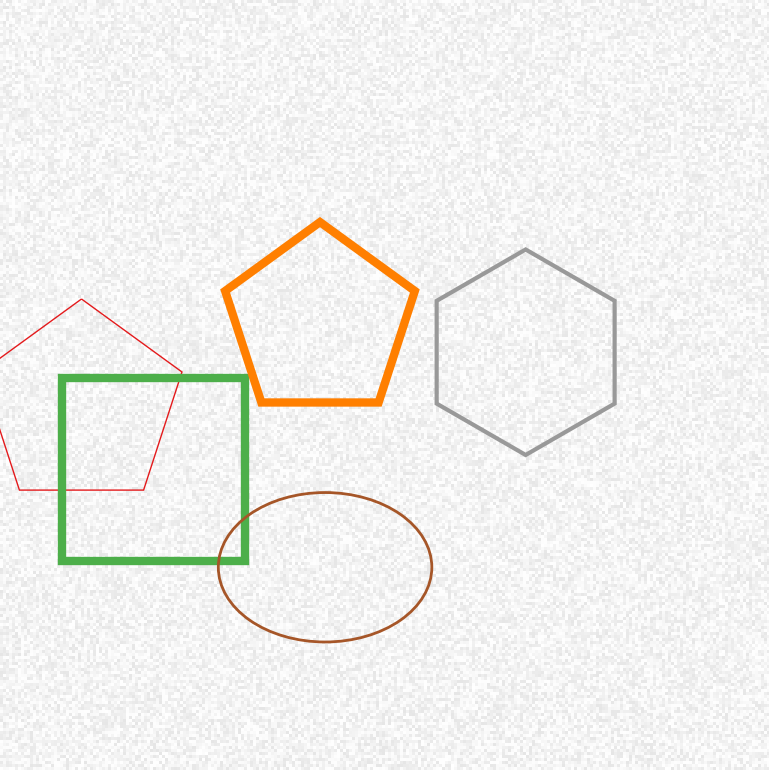[{"shape": "pentagon", "thickness": 0.5, "radius": 0.69, "center": [0.106, 0.475]}, {"shape": "square", "thickness": 3, "radius": 0.59, "center": [0.199, 0.39]}, {"shape": "pentagon", "thickness": 3, "radius": 0.65, "center": [0.416, 0.582]}, {"shape": "oval", "thickness": 1, "radius": 0.69, "center": [0.422, 0.263]}, {"shape": "hexagon", "thickness": 1.5, "radius": 0.67, "center": [0.683, 0.543]}]